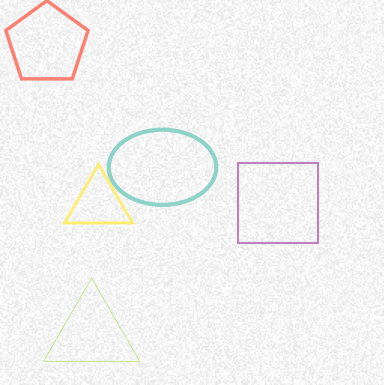[{"shape": "oval", "thickness": 3, "radius": 0.7, "center": [0.422, 0.565]}, {"shape": "pentagon", "thickness": 2.5, "radius": 0.56, "center": [0.122, 0.886]}, {"shape": "triangle", "thickness": 0.5, "radius": 0.72, "center": [0.238, 0.134]}, {"shape": "square", "thickness": 1.5, "radius": 0.52, "center": [0.722, 0.472]}, {"shape": "triangle", "thickness": 2, "radius": 0.51, "center": [0.256, 0.472]}]